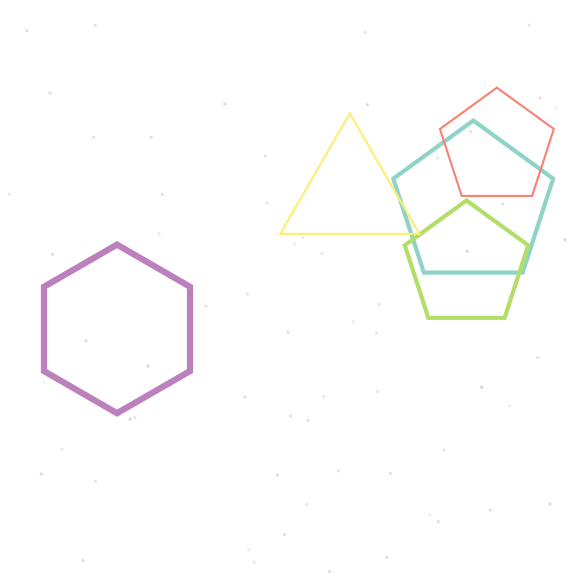[{"shape": "pentagon", "thickness": 2, "radius": 0.73, "center": [0.819, 0.645]}, {"shape": "pentagon", "thickness": 1, "radius": 0.52, "center": [0.86, 0.744]}, {"shape": "pentagon", "thickness": 2, "radius": 0.56, "center": [0.808, 0.54]}, {"shape": "hexagon", "thickness": 3, "radius": 0.73, "center": [0.203, 0.43]}, {"shape": "triangle", "thickness": 1, "radius": 0.7, "center": [0.606, 0.664]}]